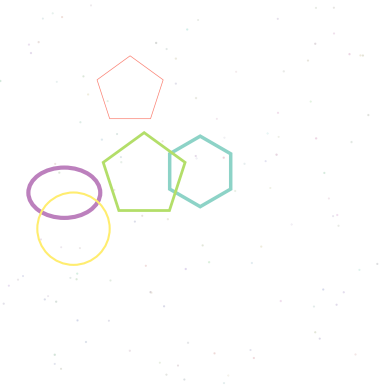[{"shape": "hexagon", "thickness": 2.5, "radius": 0.46, "center": [0.52, 0.555]}, {"shape": "pentagon", "thickness": 0.5, "radius": 0.45, "center": [0.338, 0.765]}, {"shape": "pentagon", "thickness": 2, "radius": 0.56, "center": [0.374, 0.544]}, {"shape": "oval", "thickness": 3, "radius": 0.47, "center": [0.167, 0.499]}, {"shape": "circle", "thickness": 1.5, "radius": 0.47, "center": [0.191, 0.406]}]